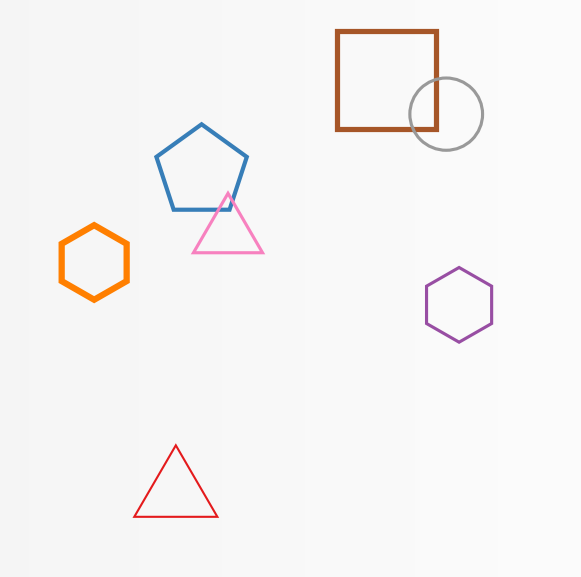[{"shape": "triangle", "thickness": 1, "radius": 0.41, "center": [0.303, 0.145]}, {"shape": "pentagon", "thickness": 2, "radius": 0.41, "center": [0.347, 0.702]}, {"shape": "hexagon", "thickness": 1.5, "radius": 0.32, "center": [0.79, 0.471]}, {"shape": "hexagon", "thickness": 3, "radius": 0.32, "center": [0.162, 0.545]}, {"shape": "square", "thickness": 2.5, "radius": 0.43, "center": [0.665, 0.861]}, {"shape": "triangle", "thickness": 1.5, "radius": 0.34, "center": [0.392, 0.596]}, {"shape": "circle", "thickness": 1.5, "radius": 0.31, "center": [0.768, 0.801]}]